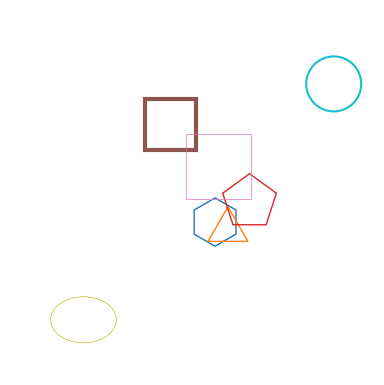[{"shape": "hexagon", "thickness": 1, "radius": 0.31, "center": [0.559, 0.423]}, {"shape": "triangle", "thickness": 1, "radius": 0.3, "center": [0.592, 0.403]}, {"shape": "pentagon", "thickness": 1, "radius": 0.37, "center": [0.648, 0.475]}, {"shape": "square", "thickness": 3, "radius": 0.34, "center": [0.443, 0.677]}, {"shape": "square", "thickness": 0.5, "radius": 0.42, "center": [0.566, 0.568]}, {"shape": "oval", "thickness": 0.5, "radius": 0.43, "center": [0.217, 0.169]}, {"shape": "circle", "thickness": 1.5, "radius": 0.36, "center": [0.867, 0.782]}]